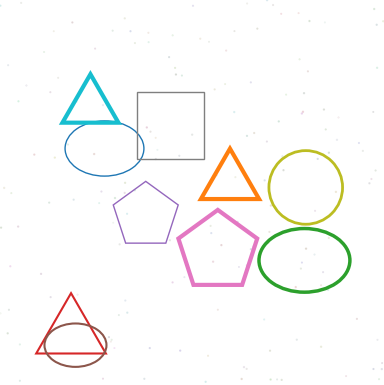[{"shape": "oval", "thickness": 1, "radius": 0.51, "center": [0.271, 0.614]}, {"shape": "triangle", "thickness": 3, "radius": 0.44, "center": [0.597, 0.527]}, {"shape": "oval", "thickness": 2.5, "radius": 0.59, "center": [0.791, 0.324]}, {"shape": "triangle", "thickness": 1.5, "radius": 0.52, "center": [0.185, 0.134]}, {"shape": "pentagon", "thickness": 1, "radius": 0.44, "center": [0.379, 0.44]}, {"shape": "oval", "thickness": 1.5, "radius": 0.4, "center": [0.196, 0.103]}, {"shape": "pentagon", "thickness": 3, "radius": 0.54, "center": [0.566, 0.347]}, {"shape": "square", "thickness": 1, "radius": 0.44, "center": [0.442, 0.673]}, {"shape": "circle", "thickness": 2, "radius": 0.48, "center": [0.794, 0.513]}, {"shape": "triangle", "thickness": 3, "radius": 0.42, "center": [0.235, 0.723]}]